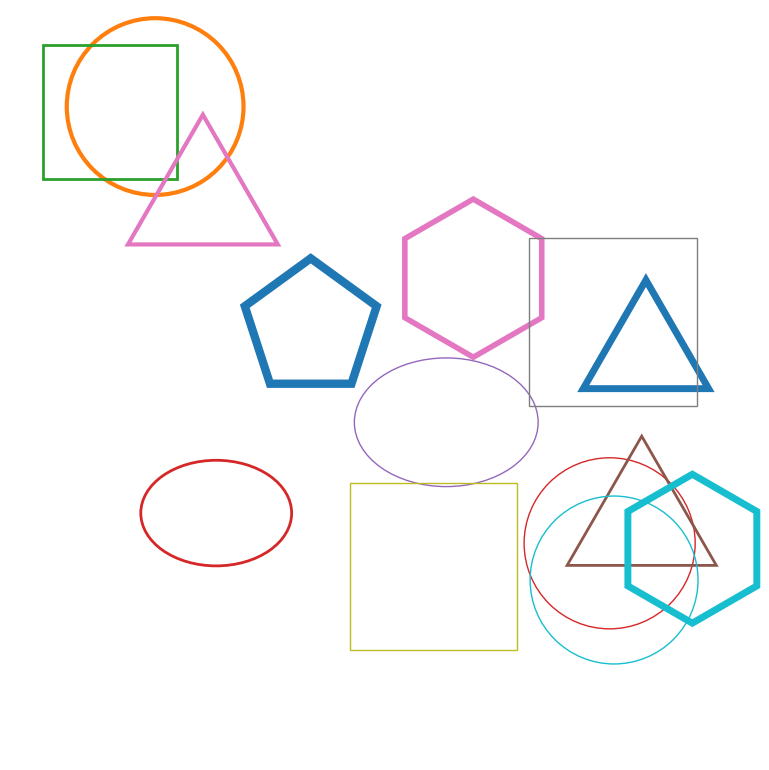[{"shape": "triangle", "thickness": 2.5, "radius": 0.47, "center": [0.839, 0.542]}, {"shape": "pentagon", "thickness": 3, "radius": 0.45, "center": [0.404, 0.574]}, {"shape": "circle", "thickness": 1.5, "radius": 0.57, "center": [0.201, 0.862]}, {"shape": "square", "thickness": 1, "radius": 0.44, "center": [0.143, 0.855]}, {"shape": "circle", "thickness": 0.5, "radius": 0.56, "center": [0.792, 0.294]}, {"shape": "oval", "thickness": 1, "radius": 0.49, "center": [0.281, 0.334]}, {"shape": "oval", "thickness": 0.5, "radius": 0.6, "center": [0.58, 0.452]}, {"shape": "triangle", "thickness": 1, "radius": 0.56, "center": [0.833, 0.322]}, {"shape": "triangle", "thickness": 1.5, "radius": 0.56, "center": [0.263, 0.739]}, {"shape": "hexagon", "thickness": 2, "radius": 0.51, "center": [0.615, 0.639]}, {"shape": "square", "thickness": 0.5, "radius": 0.55, "center": [0.796, 0.582]}, {"shape": "square", "thickness": 0.5, "radius": 0.54, "center": [0.562, 0.265]}, {"shape": "circle", "thickness": 0.5, "radius": 0.55, "center": [0.798, 0.247]}, {"shape": "hexagon", "thickness": 2.5, "radius": 0.48, "center": [0.899, 0.287]}]